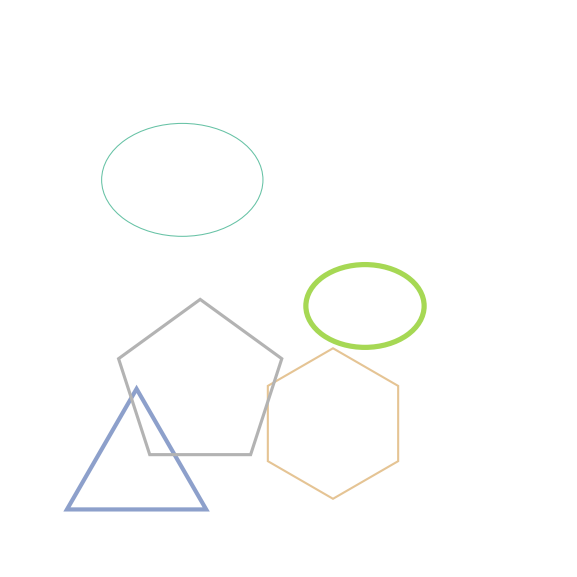[{"shape": "oval", "thickness": 0.5, "radius": 0.7, "center": [0.316, 0.688]}, {"shape": "triangle", "thickness": 2, "radius": 0.7, "center": [0.236, 0.187]}, {"shape": "oval", "thickness": 2.5, "radius": 0.51, "center": [0.632, 0.469]}, {"shape": "hexagon", "thickness": 1, "radius": 0.65, "center": [0.577, 0.266]}, {"shape": "pentagon", "thickness": 1.5, "radius": 0.74, "center": [0.347, 0.332]}]